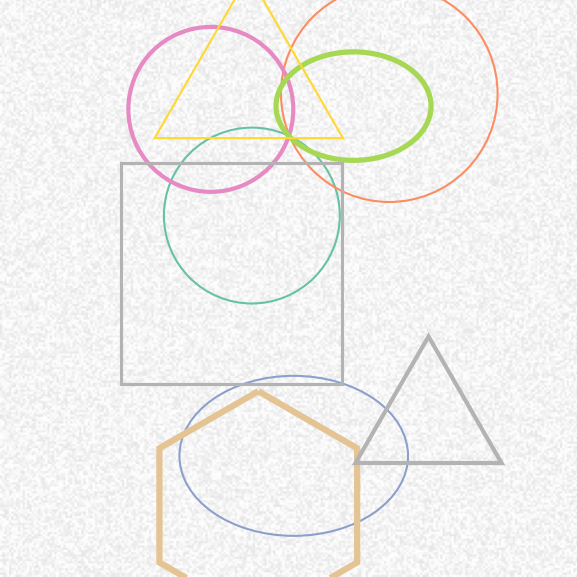[{"shape": "circle", "thickness": 1, "radius": 0.76, "center": [0.436, 0.626]}, {"shape": "circle", "thickness": 1, "radius": 0.94, "center": [0.674, 0.837]}, {"shape": "oval", "thickness": 1, "radius": 0.99, "center": [0.509, 0.21]}, {"shape": "circle", "thickness": 2, "radius": 0.71, "center": [0.365, 0.81]}, {"shape": "oval", "thickness": 2.5, "radius": 0.67, "center": [0.612, 0.815]}, {"shape": "triangle", "thickness": 1, "radius": 0.94, "center": [0.431, 0.854]}, {"shape": "hexagon", "thickness": 3, "radius": 0.99, "center": [0.447, 0.124]}, {"shape": "triangle", "thickness": 2, "radius": 0.73, "center": [0.742, 0.27]}, {"shape": "square", "thickness": 1.5, "radius": 0.96, "center": [0.401, 0.526]}]